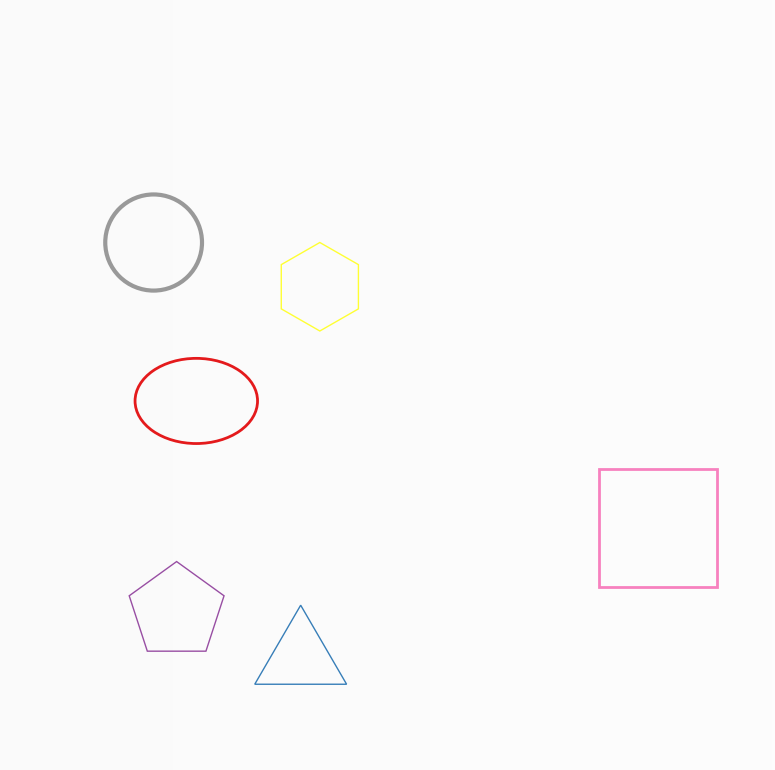[{"shape": "oval", "thickness": 1, "radius": 0.4, "center": [0.253, 0.479]}, {"shape": "triangle", "thickness": 0.5, "radius": 0.34, "center": [0.388, 0.146]}, {"shape": "pentagon", "thickness": 0.5, "radius": 0.32, "center": [0.228, 0.206]}, {"shape": "hexagon", "thickness": 0.5, "radius": 0.29, "center": [0.413, 0.628]}, {"shape": "square", "thickness": 1, "radius": 0.38, "center": [0.849, 0.314]}, {"shape": "circle", "thickness": 1.5, "radius": 0.31, "center": [0.198, 0.685]}]